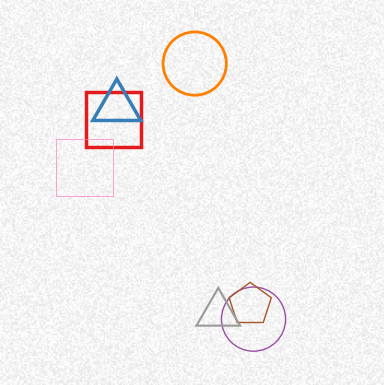[{"shape": "square", "thickness": 2.5, "radius": 0.36, "center": [0.294, 0.69]}, {"shape": "triangle", "thickness": 2.5, "radius": 0.36, "center": [0.303, 0.723]}, {"shape": "circle", "thickness": 1, "radius": 0.42, "center": [0.659, 0.171]}, {"shape": "circle", "thickness": 2, "radius": 0.41, "center": [0.506, 0.835]}, {"shape": "pentagon", "thickness": 1, "radius": 0.29, "center": [0.65, 0.209]}, {"shape": "square", "thickness": 0.5, "radius": 0.37, "center": [0.219, 0.566]}, {"shape": "triangle", "thickness": 1.5, "radius": 0.33, "center": [0.567, 0.187]}]